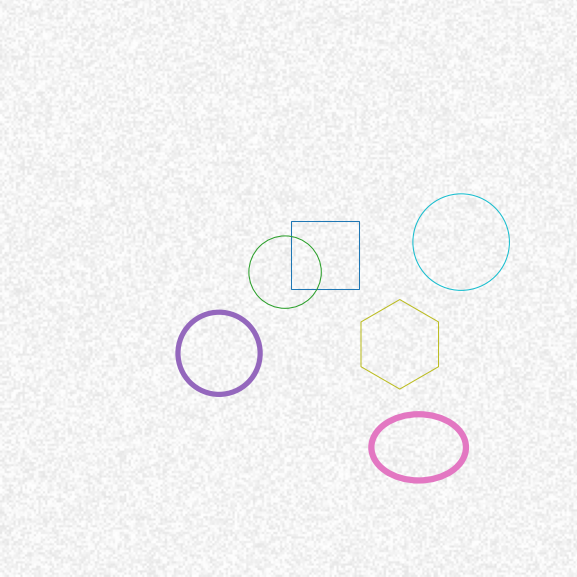[{"shape": "square", "thickness": 0.5, "radius": 0.29, "center": [0.563, 0.558]}, {"shape": "circle", "thickness": 0.5, "radius": 0.31, "center": [0.494, 0.528]}, {"shape": "circle", "thickness": 2.5, "radius": 0.36, "center": [0.379, 0.387]}, {"shape": "oval", "thickness": 3, "radius": 0.41, "center": [0.725, 0.224]}, {"shape": "hexagon", "thickness": 0.5, "radius": 0.39, "center": [0.692, 0.403]}, {"shape": "circle", "thickness": 0.5, "radius": 0.42, "center": [0.799, 0.58]}]